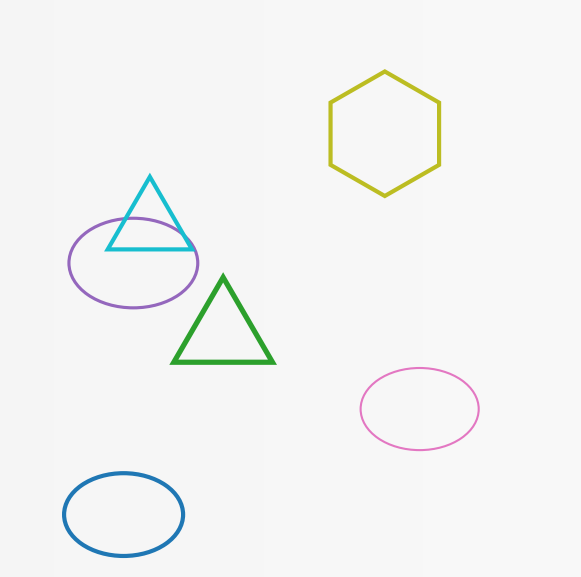[{"shape": "oval", "thickness": 2, "radius": 0.51, "center": [0.213, 0.108]}, {"shape": "triangle", "thickness": 2.5, "radius": 0.49, "center": [0.384, 0.421]}, {"shape": "oval", "thickness": 1.5, "radius": 0.55, "center": [0.229, 0.544]}, {"shape": "oval", "thickness": 1, "radius": 0.51, "center": [0.722, 0.291]}, {"shape": "hexagon", "thickness": 2, "radius": 0.54, "center": [0.662, 0.768]}, {"shape": "triangle", "thickness": 2, "radius": 0.42, "center": [0.258, 0.609]}]